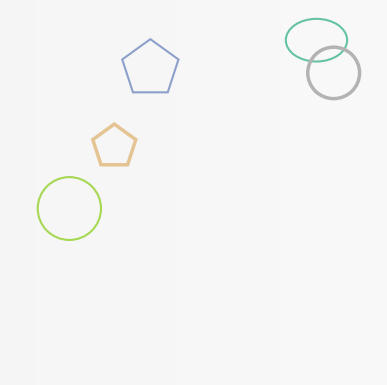[{"shape": "oval", "thickness": 1.5, "radius": 0.4, "center": [0.817, 0.896]}, {"shape": "pentagon", "thickness": 1.5, "radius": 0.38, "center": [0.388, 0.822]}, {"shape": "circle", "thickness": 1.5, "radius": 0.41, "center": [0.179, 0.458]}, {"shape": "pentagon", "thickness": 2.5, "radius": 0.29, "center": [0.295, 0.619]}, {"shape": "circle", "thickness": 2.5, "radius": 0.33, "center": [0.861, 0.811]}]